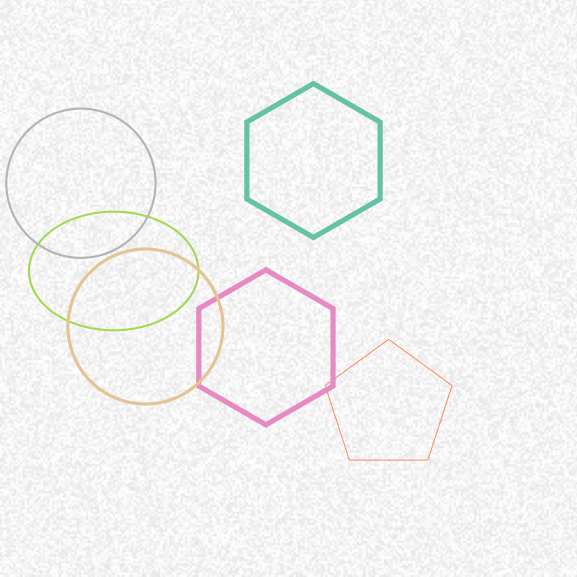[{"shape": "hexagon", "thickness": 2.5, "radius": 0.67, "center": [0.543, 0.721]}, {"shape": "pentagon", "thickness": 0.5, "radius": 0.58, "center": [0.673, 0.296]}, {"shape": "hexagon", "thickness": 2.5, "radius": 0.67, "center": [0.46, 0.398]}, {"shape": "oval", "thickness": 1, "radius": 0.73, "center": [0.197, 0.53]}, {"shape": "circle", "thickness": 1.5, "radius": 0.67, "center": [0.252, 0.434]}, {"shape": "circle", "thickness": 1, "radius": 0.65, "center": [0.14, 0.682]}]